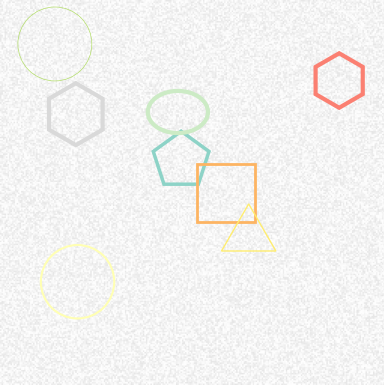[{"shape": "pentagon", "thickness": 2.5, "radius": 0.38, "center": [0.47, 0.583]}, {"shape": "circle", "thickness": 1.5, "radius": 0.48, "center": [0.201, 0.268]}, {"shape": "hexagon", "thickness": 3, "radius": 0.35, "center": [0.881, 0.791]}, {"shape": "square", "thickness": 2, "radius": 0.37, "center": [0.586, 0.499]}, {"shape": "circle", "thickness": 0.5, "radius": 0.48, "center": [0.142, 0.886]}, {"shape": "hexagon", "thickness": 3, "radius": 0.4, "center": [0.197, 0.703]}, {"shape": "oval", "thickness": 3, "radius": 0.39, "center": [0.462, 0.709]}, {"shape": "triangle", "thickness": 1, "radius": 0.41, "center": [0.646, 0.389]}]